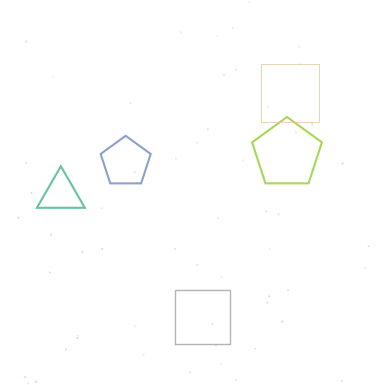[{"shape": "triangle", "thickness": 1.5, "radius": 0.36, "center": [0.158, 0.496]}, {"shape": "pentagon", "thickness": 1.5, "radius": 0.34, "center": [0.326, 0.579]}, {"shape": "pentagon", "thickness": 1.5, "radius": 0.48, "center": [0.745, 0.601]}, {"shape": "square", "thickness": 0.5, "radius": 0.37, "center": [0.753, 0.759]}, {"shape": "square", "thickness": 1, "radius": 0.35, "center": [0.525, 0.177]}]